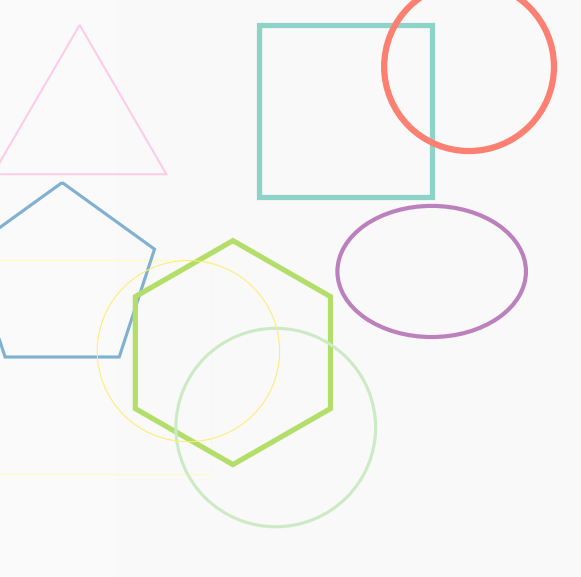[{"shape": "square", "thickness": 2.5, "radius": 0.74, "center": [0.595, 0.807]}, {"shape": "square", "thickness": 0.5, "radius": 0.93, "center": [0.178, 0.363]}, {"shape": "circle", "thickness": 3, "radius": 0.73, "center": [0.807, 0.884]}, {"shape": "pentagon", "thickness": 1.5, "radius": 0.84, "center": [0.107, 0.516]}, {"shape": "hexagon", "thickness": 2.5, "radius": 0.97, "center": [0.401, 0.389]}, {"shape": "triangle", "thickness": 1, "radius": 0.86, "center": [0.137, 0.784]}, {"shape": "oval", "thickness": 2, "radius": 0.81, "center": [0.743, 0.529]}, {"shape": "circle", "thickness": 1.5, "radius": 0.86, "center": [0.474, 0.259]}, {"shape": "circle", "thickness": 0.5, "radius": 0.78, "center": [0.324, 0.391]}]